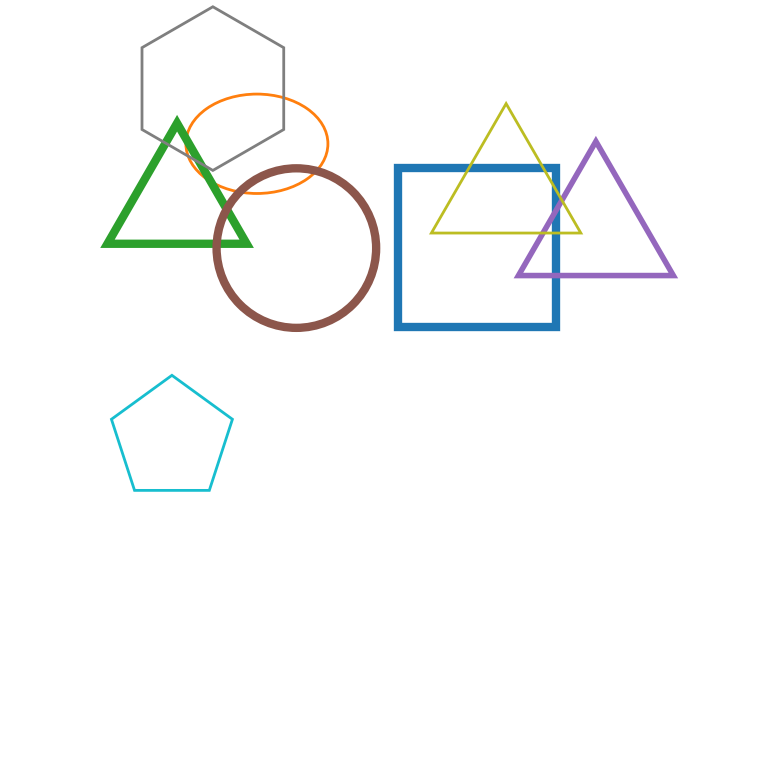[{"shape": "square", "thickness": 3, "radius": 0.51, "center": [0.62, 0.678]}, {"shape": "oval", "thickness": 1, "radius": 0.46, "center": [0.334, 0.813]}, {"shape": "triangle", "thickness": 3, "radius": 0.52, "center": [0.23, 0.736]}, {"shape": "triangle", "thickness": 2, "radius": 0.58, "center": [0.774, 0.7]}, {"shape": "circle", "thickness": 3, "radius": 0.52, "center": [0.385, 0.678]}, {"shape": "hexagon", "thickness": 1, "radius": 0.53, "center": [0.276, 0.885]}, {"shape": "triangle", "thickness": 1, "radius": 0.56, "center": [0.657, 0.753]}, {"shape": "pentagon", "thickness": 1, "radius": 0.41, "center": [0.223, 0.43]}]